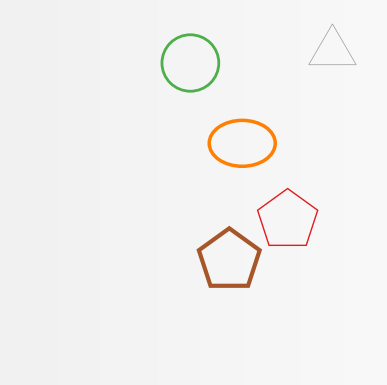[{"shape": "pentagon", "thickness": 1, "radius": 0.41, "center": [0.742, 0.429]}, {"shape": "circle", "thickness": 2, "radius": 0.37, "center": [0.491, 0.836]}, {"shape": "oval", "thickness": 2.5, "radius": 0.43, "center": [0.625, 0.628]}, {"shape": "pentagon", "thickness": 3, "radius": 0.41, "center": [0.592, 0.324]}, {"shape": "triangle", "thickness": 0.5, "radius": 0.35, "center": [0.858, 0.867]}]